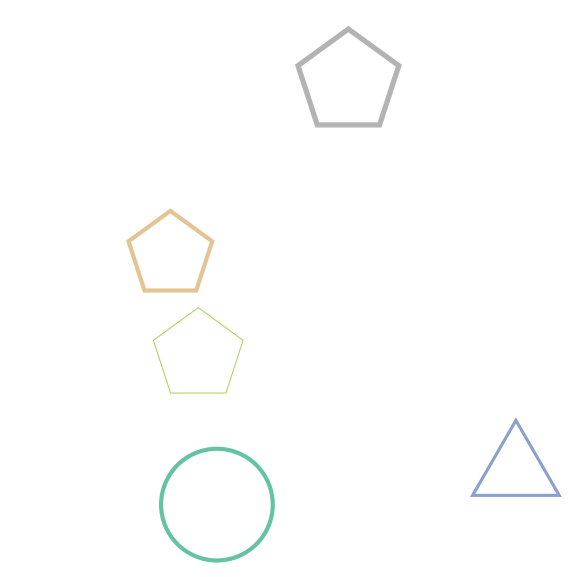[{"shape": "circle", "thickness": 2, "radius": 0.48, "center": [0.376, 0.125]}, {"shape": "triangle", "thickness": 1.5, "radius": 0.43, "center": [0.893, 0.185]}, {"shape": "pentagon", "thickness": 0.5, "radius": 0.41, "center": [0.343, 0.385]}, {"shape": "pentagon", "thickness": 2, "radius": 0.38, "center": [0.295, 0.558]}, {"shape": "pentagon", "thickness": 2.5, "radius": 0.46, "center": [0.603, 0.857]}]